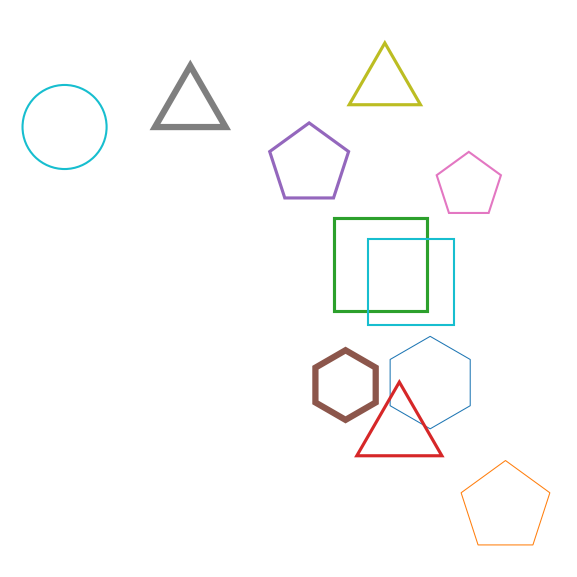[{"shape": "hexagon", "thickness": 0.5, "radius": 0.4, "center": [0.745, 0.337]}, {"shape": "pentagon", "thickness": 0.5, "radius": 0.4, "center": [0.875, 0.121]}, {"shape": "square", "thickness": 1.5, "radius": 0.4, "center": [0.658, 0.541]}, {"shape": "triangle", "thickness": 1.5, "radius": 0.43, "center": [0.692, 0.252]}, {"shape": "pentagon", "thickness": 1.5, "radius": 0.36, "center": [0.535, 0.714]}, {"shape": "hexagon", "thickness": 3, "radius": 0.3, "center": [0.598, 0.332]}, {"shape": "pentagon", "thickness": 1, "radius": 0.29, "center": [0.812, 0.678]}, {"shape": "triangle", "thickness": 3, "radius": 0.35, "center": [0.33, 0.814]}, {"shape": "triangle", "thickness": 1.5, "radius": 0.36, "center": [0.666, 0.853]}, {"shape": "circle", "thickness": 1, "radius": 0.36, "center": [0.112, 0.779]}, {"shape": "square", "thickness": 1, "radius": 0.37, "center": [0.711, 0.511]}]